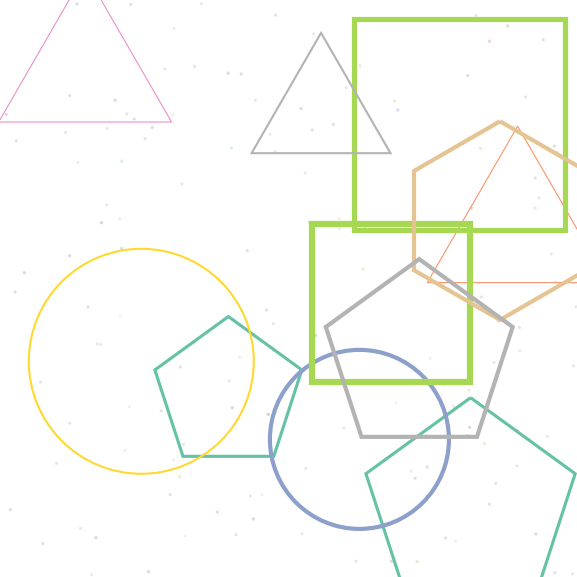[{"shape": "pentagon", "thickness": 1.5, "radius": 0.95, "center": [0.815, 0.12]}, {"shape": "pentagon", "thickness": 1.5, "radius": 0.67, "center": [0.395, 0.317]}, {"shape": "triangle", "thickness": 0.5, "radius": 0.9, "center": [0.896, 0.6]}, {"shape": "circle", "thickness": 2, "radius": 0.78, "center": [0.622, 0.238]}, {"shape": "triangle", "thickness": 0.5, "radius": 0.86, "center": [0.147, 0.874]}, {"shape": "square", "thickness": 3, "radius": 0.69, "center": [0.677, 0.474]}, {"shape": "square", "thickness": 2.5, "radius": 0.91, "center": [0.795, 0.783]}, {"shape": "circle", "thickness": 1, "radius": 0.97, "center": [0.245, 0.374]}, {"shape": "hexagon", "thickness": 2, "radius": 0.86, "center": [0.866, 0.617]}, {"shape": "pentagon", "thickness": 2, "radius": 0.85, "center": [0.726, 0.38]}, {"shape": "triangle", "thickness": 1, "radius": 0.69, "center": [0.556, 0.803]}]